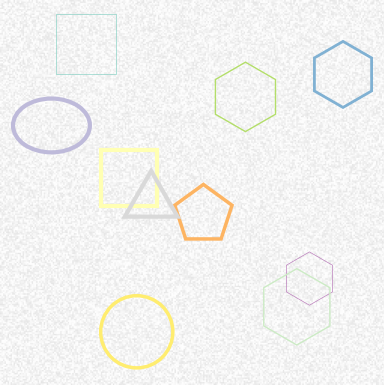[{"shape": "square", "thickness": 0.5, "radius": 0.39, "center": [0.224, 0.886]}, {"shape": "square", "thickness": 3, "radius": 0.36, "center": [0.336, 0.537]}, {"shape": "oval", "thickness": 3, "radius": 0.5, "center": [0.134, 0.674]}, {"shape": "hexagon", "thickness": 2, "radius": 0.43, "center": [0.891, 0.807]}, {"shape": "pentagon", "thickness": 2.5, "radius": 0.39, "center": [0.528, 0.443]}, {"shape": "hexagon", "thickness": 1, "radius": 0.45, "center": [0.638, 0.748]}, {"shape": "triangle", "thickness": 3, "radius": 0.4, "center": [0.393, 0.477]}, {"shape": "hexagon", "thickness": 0.5, "radius": 0.35, "center": [0.804, 0.276]}, {"shape": "hexagon", "thickness": 1, "radius": 0.5, "center": [0.771, 0.203]}, {"shape": "circle", "thickness": 2.5, "radius": 0.47, "center": [0.355, 0.138]}]